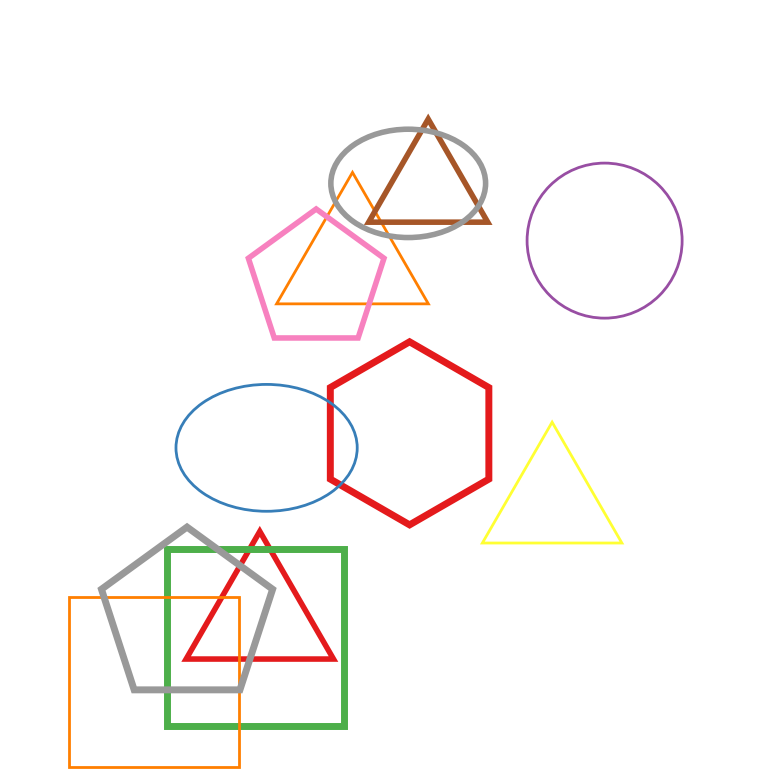[{"shape": "triangle", "thickness": 2, "radius": 0.55, "center": [0.337, 0.199]}, {"shape": "hexagon", "thickness": 2.5, "radius": 0.59, "center": [0.532, 0.437]}, {"shape": "oval", "thickness": 1, "radius": 0.59, "center": [0.346, 0.418]}, {"shape": "square", "thickness": 2.5, "radius": 0.57, "center": [0.332, 0.173]}, {"shape": "circle", "thickness": 1, "radius": 0.5, "center": [0.785, 0.688]}, {"shape": "square", "thickness": 1, "radius": 0.55, "center": [0.2, 0.114]}, {"shape": "triangle", "thickness": 1, "radius": 0.57, "center": [0.458, 0.662]}, {"shape": "triangle", "thickness": 1, "radius": 0.52, "center": [0.717, 0.347]}, {"shape": "triangle", "thickness": 2, "radius": 0.45, "center": [0.556, 0.756]}, {"shape": "pentagon", "thickness": 2, "radius": 0.46, "center": [0.411, 0.636]}, {"shape": "oval", "thickness": 2, "radius": 0.5, "center": [0.53, 0.762]}, {"shape": "pentagon", "thickness": 2.5, "radius": 0.58, "center": [0.243, 0.199]}]